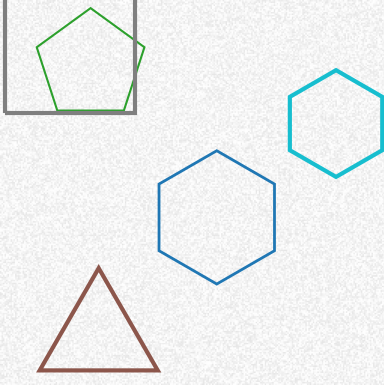[{"shape": "hexagon", "thickness": 2, "radius": 0.87, "center": [0.563, 0.435]}, {"shape": "pentagon", "thickness": 1.5, "radius": 0.74, "center": [0.235, 0.832]}, {"shape": "triangle", "thickness": 3, "radius": 0.89, "center": [0.256, 0.126]}, {"shape": "square", "thickness": 3, "radius": 0.84, "center": [0.181, 0.875]}, {"shape": "hexagon", "thickness": 3, "radius": 0.69, "center": [0.873, 0.679]}]